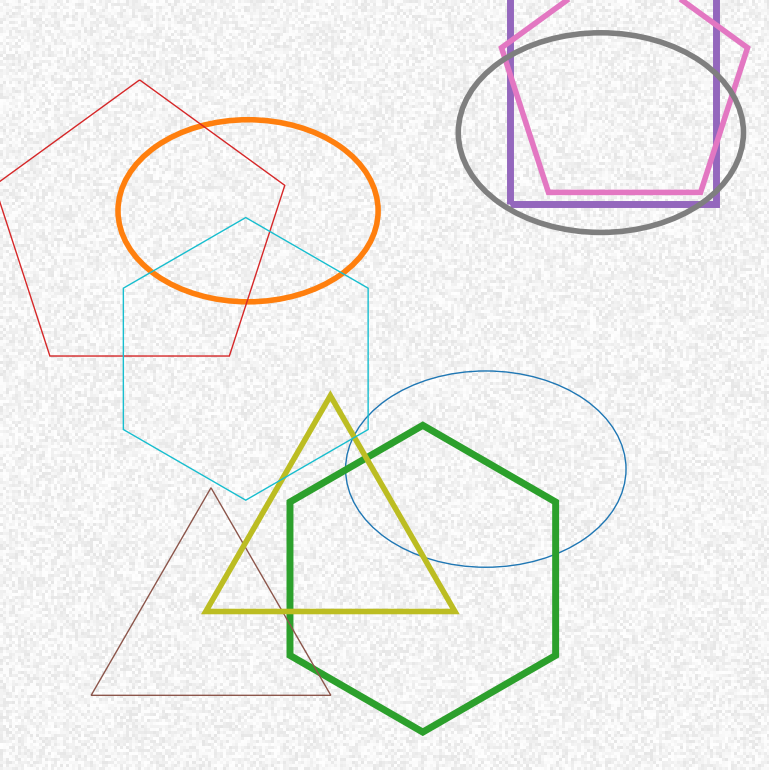[{"shape": "oval", "thickness": 0.5, "radius": 0.91, "center": [0.631, 0.391]}, {"shape": "oval", "thickness": 2, "radius": 0.84, "center": [0.322, 0.726]}, {"shape": "hexagon", "thickness": 2.5, "radius": 1.0, "center": [0.549, 0.248]}, {"shape": "pentagon", "thickness": 0.5, "radius": 0.99, "center": [0.181, 0.698]}, {"shape": "square", "thickness": 2.5, "radius": 0.67, "center": [0.796, 0.869]}, {"shape": "triangle", "thickness": 0.5, "radius": 0.9, "center": [0.274, 0.187]}, {"shape": "pentagon", "thickness": 2, "radius": 0.84, "center": [0.811, 0.886]}, {"shape": "oval", "thickness": 2, "radius": 0.93, "center": [0.78, 0.828]}, {"shape": "triangle", "thickness": 2, "radius": 0.93, "center": [0.429, 0.299]}, {"shape": "hexagon", "thickness": 0.5, "radius": 0.92, "center": [0.319, 0.534]}]